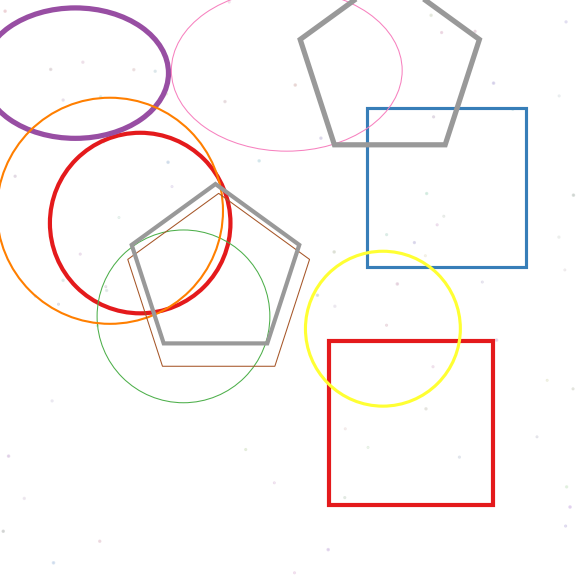[{"shape": "circle", "thickness": 2, "radius": 0.78, "center": [0.243, 0.613]}, {"shape": "square", "thickness": 2, "radius": 0.71, "center": [0.712, 0.267]}, {"shape": "square", "thickness": 1.5, "radius": 0.69, "center": [0.773, 0.674]}, {"shape": "circle", "thickness": 0.5, "radius": 0.75, "center": [0.318, 0.451]}, {"shape": "oval", "thickness": 2.5, "radius": 0.81, "center": [0.13, 0.872]}, {"shape": "circle", "thickness": 1, "radius": 0.98, "center": [0.19, 0.634]}, {"shape": "circle", "thickness": 1.5, "radius": 0.67, "center": [0.663, 0.43]}, {"shape": "pentagon", "thickness": 0.5, "radius": 0.83, "center": [0.379, 0.499]}, {"shape": "oval", "thickness": 0.5, "radius": 1.0, "center": [0.497, 0.877]}, {"shape": "pentagon", "thickness": 2, "radius": 0.76, "center": [0.373, 0.528]}, {"shape": "pentagon", "thickness": 2.5, "radius": 0.82, "center": [0.675, 0.88]}]